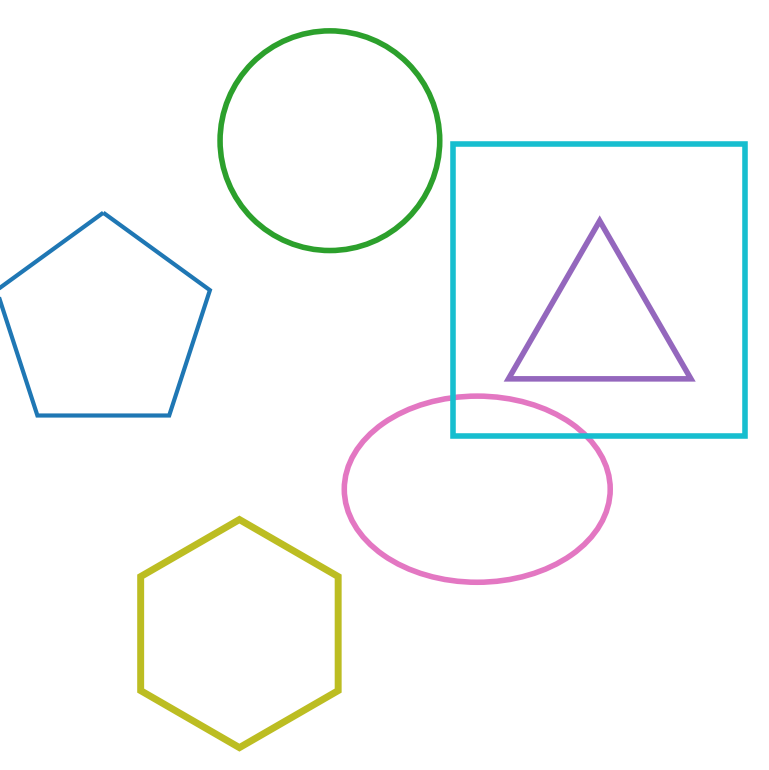[{"shape": "pentagon", "thickness": 1.5, "radius": 0.73, "center": [0.134, 0.578]}, {"shape": "circle", "thickness": 2, "radius": 0.71, "center": [0.428, 0.817]}, {"shape": "triangle", "thickness": 2, "radius": 0.68, "center": [0.779, 0.576]}, {"shape": "oval", "thickness": 2, "radius": 0.86, "center": [0.62, 0.365]}, {"shape": "hexagon", "thickness": 2.5, "radius": 0.74, "center": [0.311, 0.177]}, {"shape": "square", "thickness": 2, "radius": 0.95, "center": [0.778, 0.623]}]